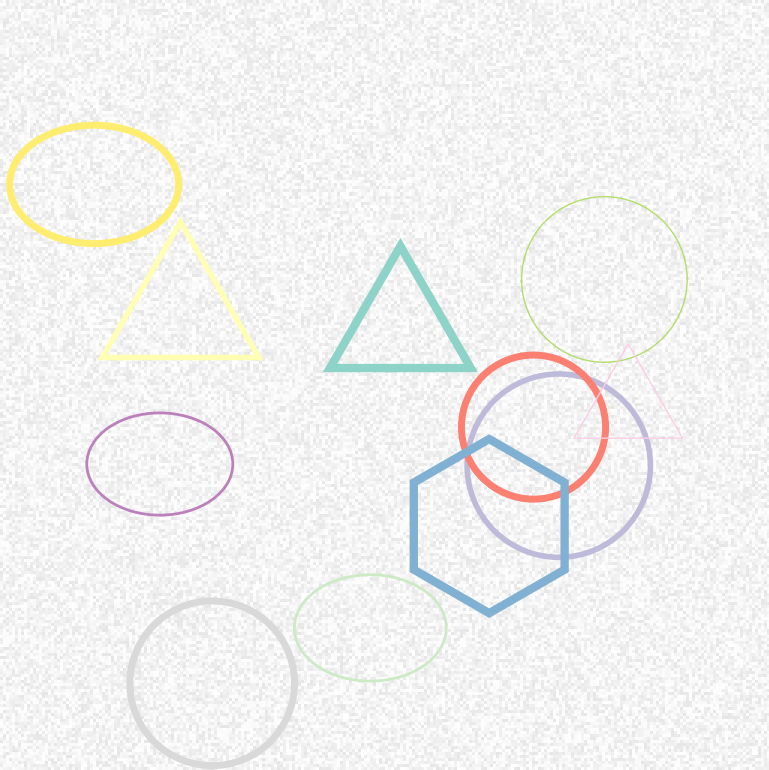[{"shape": "triangle", "thickness": 3, "radius": 0.53, "center": [0.52, 0.575]}, {"shape": "triangle", "thickness": 2, "radius": 0.59, "center": [0.234, 0.594]}, {"shape": "circle", "thickness": 2, "radius": 0.6, "center": [0.726, 0.395]}, {"shape": "circle", "thickness": 2.5, "radius": 0.47, "center": [0.693, 0.445]}, {"shape": "hexagon", "thickness": 3, "radius": 0.57, "center": [0.635, 0.317]}, {"shape": "circle", "thickness": 0.5, "radius": 0.54, "center": [0.785, 0.637]}, {"shape": "triangle", "thickness": 0.5, "radius": 0.41, "center": [0.816, 0.472]}, {"shape": "circle", "thickness": 2.5, "radius": 0.53, "center": [0.276, 0.113]}, {"shape": "oval", "thickness": 1, "radius": 0.47, "center": [0.208, 0.397]}, {"shape": "oval", "thickness": 1, "radius": 0.49, "center": [0.481, 0.184]}, {"shape": "oval", "thickness": 2.5, "radius": 0.55, "center": [0.122, 0.761]}]